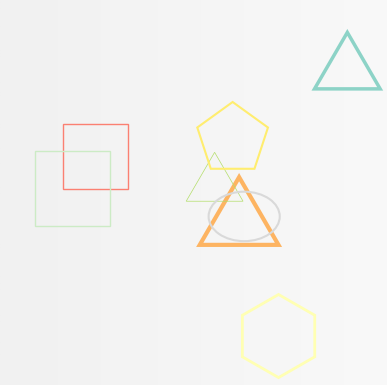[{"shape": "triangle", "thickness": 2.5, "radius": 0.49, "center": [0.896, 0.818]}, {"shape": "hexagon", "thickness": 2, "radius": 0.54, "center": [0.719, 0.127]}, {"shape": "square", "thickness": 1, "radius": 0.42, "center": [0.247, 0.594]}, {"shape": "triangle", "thickness": 3, "radius": 0.59, "center": [0.617, 0.423]}, {"shape": "triangle", "thickness": 0.5, "radius": 0.42, "center": [0.554, 0.52]}, {"shape": "oval", "thickness": 1.5, "radius": 0.46, "center": [0.63, 0.438]}, {"shape": "square", "thickness": 1, "radius": 0.49, "center": [0.188, 0.51]}, {"shape": "pentagon", "thickness": 1.5, "radius": 0.48, "center": [0.6, 0.639]}]